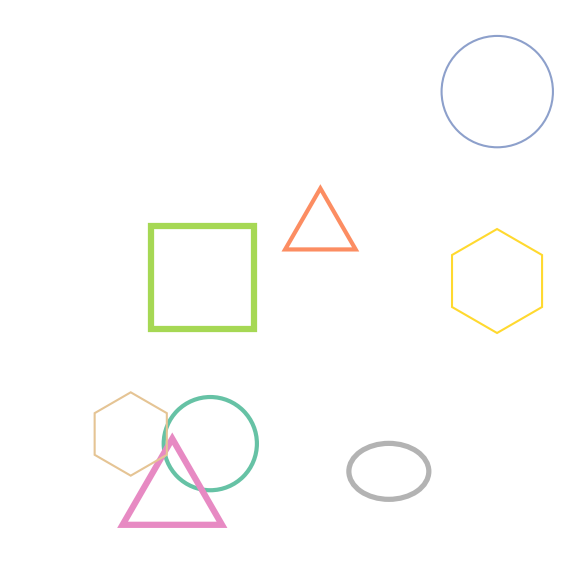[{"shape": "circle", "thickness": 2, "radius": 0.4, "center": [0.364, 0.231]}, {"shape": "triangle", "thickness": 2, "radius": 0.35, "center": [0.555, 0.602]}, {"shape": "circle", "thickness": 1, "radius": 0.48, "center": [0.861, 0.841]}, {"shape": "triangle", "thickness": 3, "radius": 0.5, "center": [0.298, 0.14]}, {"shape": "square", "thickness": 3, "radius": 0.45, "center": [0.351, 0.519]}, {"shape": "hexagon", "thickness": 1, "radius": 0.45, "center": [0.861, 0.513]}, {"shape": "hexagon", "thickness": 1, "radius": 0.36, "center": [0.226, 0.248]}, {"shape": "oval", "thickness": 2.5, "radius": 0.35, "center": [0.673, 0.183]}]